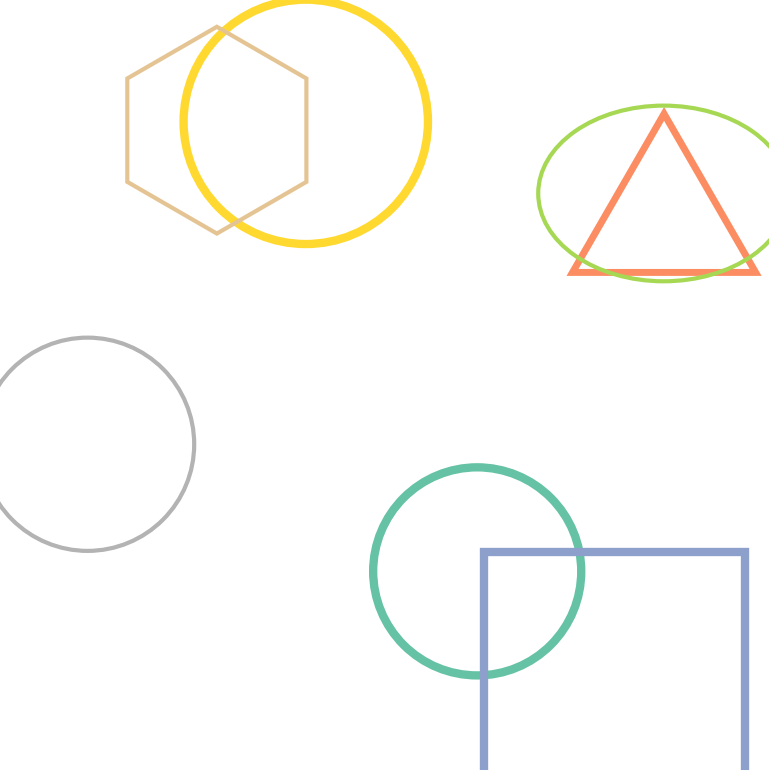[{"shape": "circle", "thickness": 3, "radius": 0.68, "center": [0.62, 0.258]}, {"shape": "triangle", "thickness": 2.5, "radius": 0.69, "center": [0.862, 0.715]}, {"shape": "square", "thickness": 3, "radius": 0.85, "center": [0.798, 0.113]}, {"shape": "oval", "thickness": 1.5, "radius": 0.81, "center": [0.862, 0.749]}, {"shape": "circle", "thickness": 3, "radius": 0.79, "center": [0.397, 0.842]}, {"shape": "hexagon", "thickness": 1.5, "radius": 0.67, "center": [0.282, 0.831]}, {"shape": "circle", "thickness": 1.5, "radius": 0.69, "center": [0.114, 0.423]}]